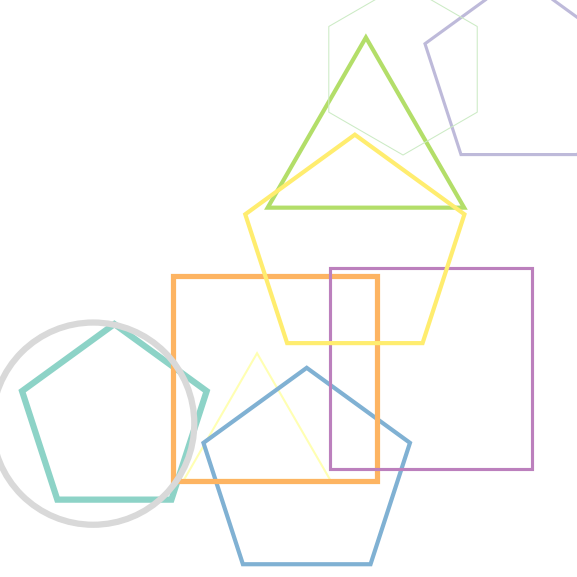[{"shape": "pentagon", "thickness": 3, "radius": 0.84, "center": [0.198, 0.27]}, {"shape": "triangle", "thickness": 1, "radius": 0.73, "center": [0.445, 0.241]}, {"shape": "pentagon", "thickness": 1.5, "radius": 0.86, "center": [0.899, 0.87]}, {"shape": "pentagon", "thickness": 2, "radius": 0.94, "center": [0.531, 0.174]}, {"shape": "square", "thickness": 2.5, "radius": 0.89, "center": [0.476, 0.344]}, {"shape": "triangle", "thickness": 2, "radius": 0.98, "center": [0.634, 0.738]}, {"shape": "circle", "thickness": 3, "radius": 0.88, "center": [0.161, 0.266]}, {"shape": "square", "thickness": 1.5, "radius": 0.87, "center": [0.747, 0.361]}, {"shape": "hexagon", "thickness": 0.5, "radius": 0.74, "center": [0.698, 0.879]}, {"shape": "pentagon", "thickness": 2, "radius": 1.0, "center": [0.614, 0.566]}]